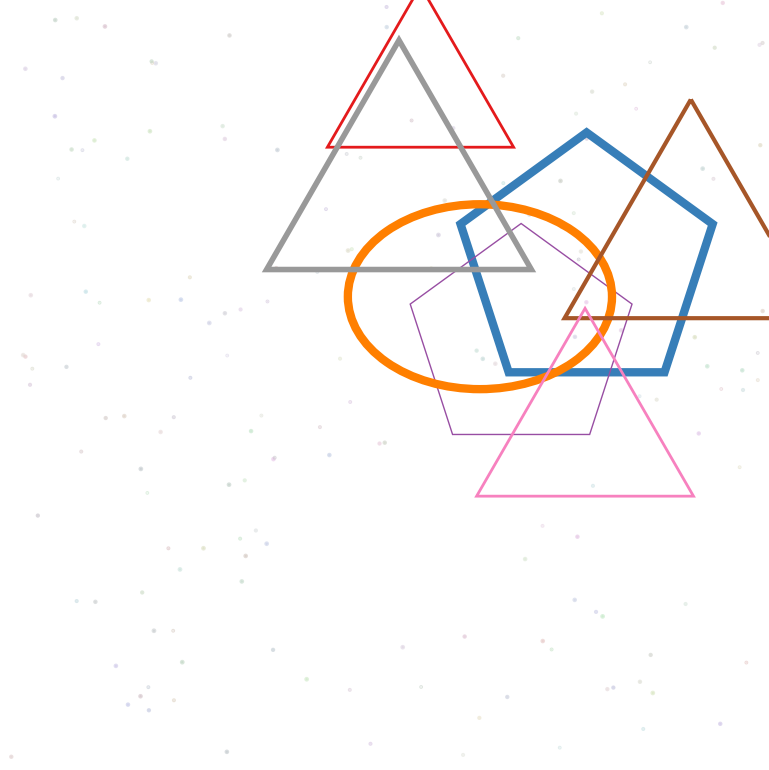[{"shape": "triangle", "thickness": 1, "radius": 0.7, "center": [0.546, 0.879]}, {"shape": "pentagon", "thickness": 3, "radius": 0.86, "center": [0.762, 0.656]}, {"shape": "pentagon", "thickness": 0.5, "radius": 0.76, "center": [0.677, 0.558]}, {"shape": "oval", "thickness": 3, "radius": 0.86, "center": [0.623, 0.615]}, {"shape": "triangle", "thickness": 1.5, "radius": 0.95, "center": [0.897, 0.681]}, {"shape": "triangle", "thickness": 1, "radius": 0.81, "center": [0.76, 0.437]}, {"shape": "triangle", "thickness": 2, "radius": 0.99, "center": [0.518, 0.749]}]